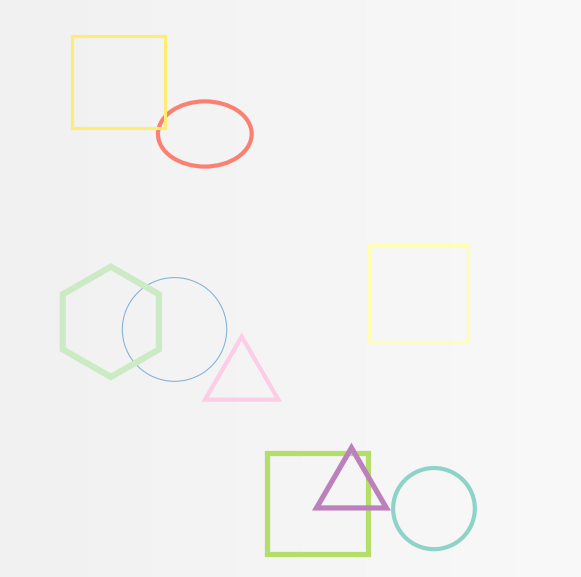[{"shape": "circle", "thickness": 2, "radius": 0.35, "center": [0.747, 0.118]}, {"shape": "square", "thickness": 1.5, "radius": 0.42, "center": [0.72, 0.491]}, {"shape": "oval", "thickness": 2, "radius": 0.4, "center": [0.352, 0.767]}, {"shape": "circle", "thickness": 0.5, "radius": 0.45, "center": [0.3, 0.429]}, {"shape": "square", "thickness": 2.5, "radius": 0.43, "center": [0.547, 0.127]}, {"shape": "triangle", "thickness": 2, "radius": 0.36, "center": [0.416, 0.344]}, {"shape": "triangle", "thickness": 2.5, "radius": 0.35, "center": [0.605, 0.154]}, {"shape": "hexagon", "thickness": 3, "radius": 0.48, "center": [0.191, 0.442]}, {"shape": "square", "thickness": 1.5, "radius": 0.4, "center": [0.204, 0.856]}]